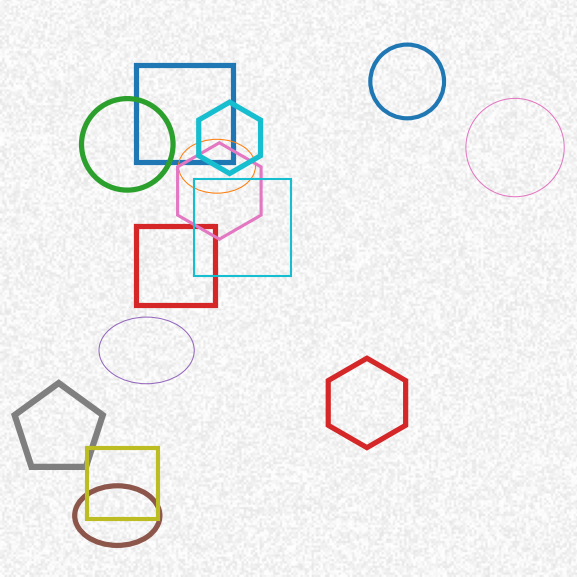[{"shape": "square", "thickness": 2.5, "radius": 0.42, "center": [0.32, 0.802]}, {"shape": "circle", "thickness": 2, "radius": 0.32, "center": [0.705, 0.858]}, {"shape": "oval", "thickness": 0.5, "radius": 0.33, "center": [0.376, 0.711]}, {"shape": "circle", "thickness": 2.5, "radius": 0.4, "center": [0.22, 0.749]}, {"shape": "hexagon", "thickness": 2.5, "radius": 0.39, "center": [0.635, 0.301]}, {"shape": "square", "thickness": 2.5, "radius": 0.34, "center": [0.304, 0.539]}, {"shape": "oval", "thickness": 0.5, "radius": 0.41, "center": [0.254, 0.392]}, {"shape": "oval", "thickness": 2.5, "radius": 0.37, "center": [0.203, 0.106]}, {"shape": "hexagon", "thickness": 1.5, "radius": 0.42, "center": [0.38, 0.668]}, {"shape": "circle", "thickness": 0.5, "radius": 0.43, "center": [0.892, 0.744]}, {"shape": "pentagon", "thickness": 3, "radius": 0.4, "center": [0.102, 0.256]}, {"shape": "square", "thickness": 2, "radius": 0.31, "center": [0.213, 0.163]}, {"shape": "square", "thickness": 1, "radius": 0.42, "center": [0.42, 0.605]}, {"shape": "hexagon", "thickness": 2.5, "radius": 0.31, "center": [0.398, 0.76]}]